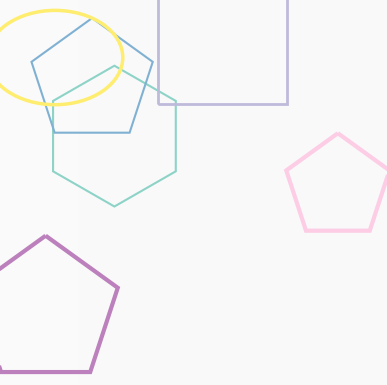[{"shape": "hexagon", "thickness": 1.5, "radius": 0.91, "center": [0.295, 0.646]}, {"shape": "square", "thickness": 2, "radius": 0.83, "center": [0.573, 0.897]}, {"shape": "pentagon", "thickness": 1.5, "radius": 0.82, "center": [0.238, 0.788]}, {"shape": "pentagon", "thickness": 3, "radius": 0.7, "center": [0.872, 0.514]}, {"shape": "pentagon", "thickness": 3, "radius": 0.98, "center": [0.118, 0.192]}, {"shape": "oval", "thickness": 2.5, "radius": 0.87, "center": [0.142, 0.851]}]